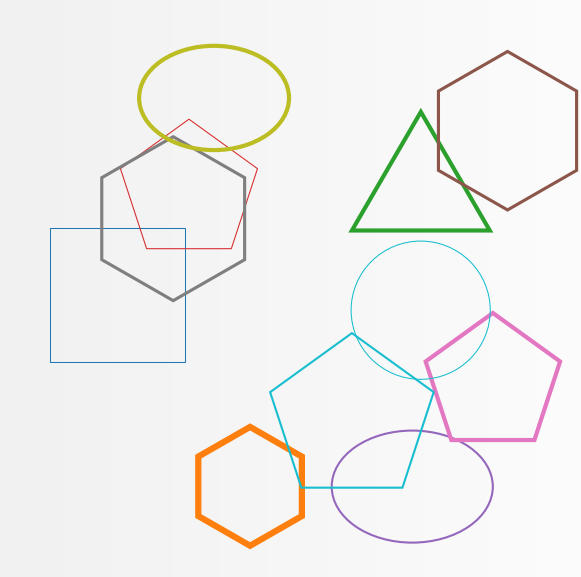[{"shape": "square", "thickness": 0.5, "radius": 0.58, "center": [0.202, 0.489]}, {"shape": "hexagon", "thickness": 3, "radius": 0.51, "center": [0.43, 0.157]}, {"shape": "triangle", "thickness": 2, "radius": 0.68, "center": [0.724, 0.668]}, {"shape": "pentagon", "thickness": 0.5, "radius": 0.62, "center": [0.325, 0.669]}, {"shape": "oval", "thickness": 1, "radius": 0.69, "center": [0.709, 0.157]}, {"shape": "hexagon", "thickness": 1.5, "radius": 0.69, "center": [0.873, 0.773]}, {"shape": "pentagon", "thickness": 2, "radius": 0.61, "center": [0.848, 0.336]}, {"shape": "hexagon", "thickness": 1.5, "radius": 0.71, "center": [0.298, 0.62]}, {"shape": "oval", "thickness": 2, "radius": 0.64, "center": [0.368, 0.83]}, {"shape": "pentagon", "thickness": 1, "radius": 0.74, "center": [0.605, 0.274]}, {"shape": "circle", "thickness": 0.5, "radius": 0.6, "center": [0.724, 0.462]}]